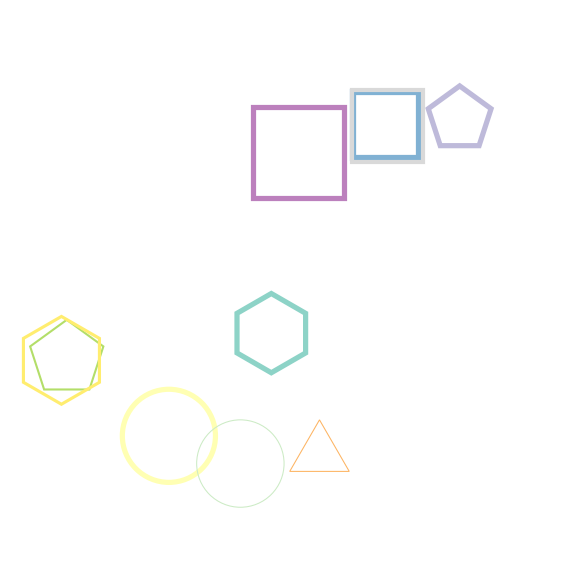[{"shape": "hexagon", "thickness": 2.5, "radius": 0.34, "center": [0.47, 0.422]}, {"shape": "circle", "thickness": 2.5, "radius": 0.4, "center": [0.292, 0.244]}, {"shape": "pentagon", "thickness": 2.5, "radius": 0.29, "center": [0.796, 0.793]}, {"shape": "square", "thickness": 3, "radius": 0.29, "center": [0.669, 0.782]}, {"shape": "triangle", "thickness": 0.5, "radius": 0.3, "center": [0.553, 0.213]}, {"shape": "pentagon", "thickness": 1, "radius": 0.33, "center": [0.116, 0.379]}, {"shape": "square", "thickness": 2, "radius": 0.31, "center": [0.671, 0.781]}, {"shape": "square", "thickness": 2.5, "radius": 0.39, "center": [0.517, 0.735]}, {"shape": "circle", "thickness": 0.5, "radius": 0.38, "center": [0.416, 0.196]}, {"shape": "hexagon", "thickness": 1.5, "radius": 0.38, "center": [0.106, 0.375]}]